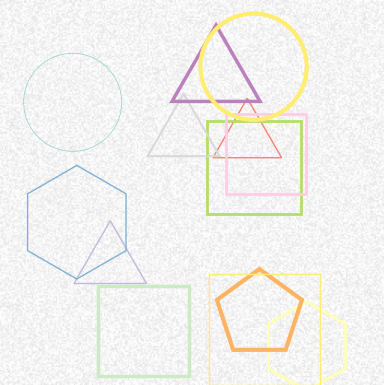[{"shape": "circle", "thickness": 0.5, "radius": 0.64, "center": [0.189, 0.734]}, {"shape": "hexagon", "thickness": 2, "radius": 0.58, "center": [0.797, 0.101]}, {"shape": "triangle", "thickness": 1, "radius": 0.54, "center": [0.286, 0.318]}, {"shape": "triangle", "thickness": 1, "radius": 0.51, "center": [0.642, 0.642]}, {"shape": "hexagon", "thickness": 1, "radius": 0.74, "center": [0.2, 0.423]}, {"shape": "pentagon", "thickness": 3, "radius": 0.58, "center": [0.674, 0.185]}, {"shape": "square", "thickness": 2, "radius": 0.61, "center": [0.66, 0.564]}, {"shape": "square", "thickness": 2, "radius": 0.52, "center": [0.691, 0.6]}, {"shape": "triangle", "thickness": 1.5, "radius": 0.54, "center": [0.477, 0.648]}, {"shape": "triangle", "thickness": 2.5, "radius": 0.66, "center": [0.561, 0.803]}, {"shape": "square", "thickness": 2.5, "radius": 0.59, "center": [0.372, 0.14]}, {"shape": "circle", "thickness": 3, "radius": 0.69, "center": [0.659, 0.827]}, {"shape": "square", "thickness": 1, "radius": 0.72, "center": [0.687, 0.145]}]